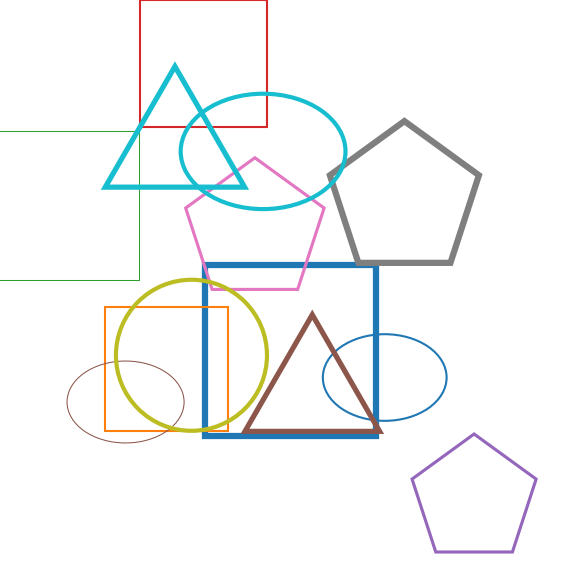[{"shape": "oval", "thickness": 1, "radius": 0.54, "center": [0.666, 0.345]}, {"shape": "square", "thickness": 3, "radius": 0.74, "center": [0.503, 0.392]}, {"shape": "square", "thickness": 1, "radius": 0.53, "center": [0.288, 0.36]}, {"shape": "square", "thickness": 0.5, "radius": 0.65, "center": [0.111, 0.644]}, {"shape": "square", "thickness": 1, "radius": 0.55, "center": [0.352, 0.89]}, {"shape": "pentagon", "thickness": 1.5, "radius": 0.56, "center": [0.821, 0.135]}, {"shape": "oval", "thickness": 0.5, "radius": 0.51, "center": [0.217, 0.303]}, {"shape": "triangle", "thickness": 2.5, "radius": 0.67, "center": [0.541, 0.32]}, {"shape": "pentagon", "thickness": 1.5, "radius": 0.63, "center": [0.441, 0.6]}, {"shape": "pentagon", "thickness": 3, "radius": 0.68, "center": [0.7, 0.654]}, {"shape": "circle", "thickness": 2, "radius": 0.65, "center": [0.332, 0.384]}, {"shape": "oval", "thickness": 2, "radius": 0.71, "center": [0.456, 0.737]}, {"shape": "triangle", "thickness": 2.5, "radius": 0.7, "center": [0.303, 0.745]}]